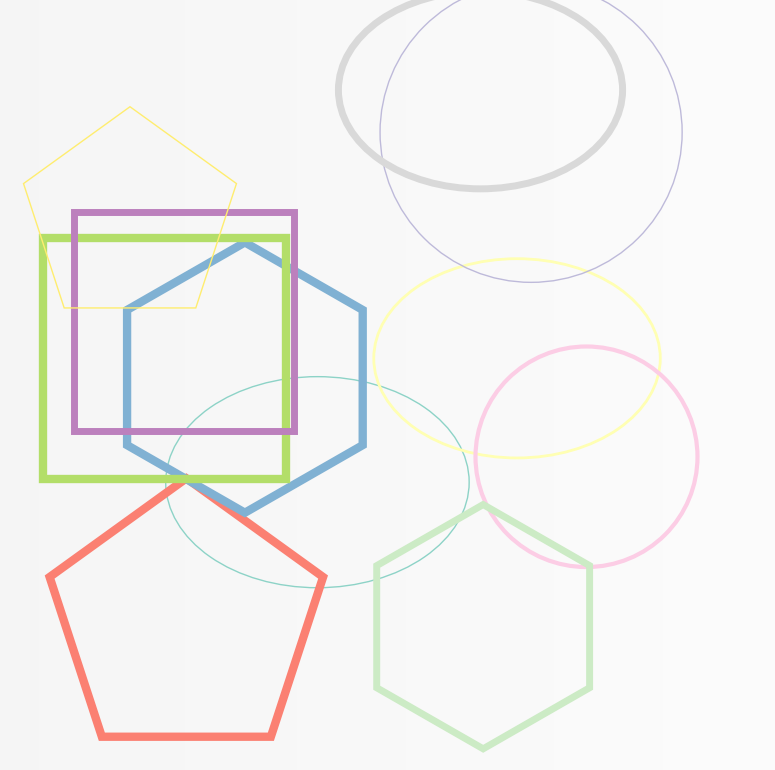[{"shape": "oval", "thickness": 0.5, "radius": 0.98, "center": [0.41, 0.374]}, {"shape": "oval", "thickness": 1, "radius": 0.92, "center": [0.667, 0.535]}, {"shape": "circle", "thickness": 0.5, "radius": 0.97, "center": [0.685, 0.828]}, {"shape": "pentagon", "thickness": 3, "radius": 0.93, "center": [0.24, 0.193]}, {"shape": "hexagon", "thickness": 3, "radius": 0.88, "center": [0.316, 0.51]}, {"shape": "square", "thickness": 3, "radius": 0.78, "center": [0.212, 0.534]}, {"shape": "circle", "thickness": 1.5, "radius": 0.72, "center": [0.757, 0.407]}, {"shape": "oval", "thickness": 2.5, "radius": 0.92, "center": [0.62, 0.883]}, {"shape": "square", "thickness": 2.5, "radius": 0.71, "center": [0.238, 0.582]}, {"shape": "hexagon", "thickness": 2.5, "radius": 0.79, "center": [0.623, 0.186]}, {"shape": "pentagon", "thickness": 0.5, "radius": 0.72, "center": [0.168, 0.717]}]